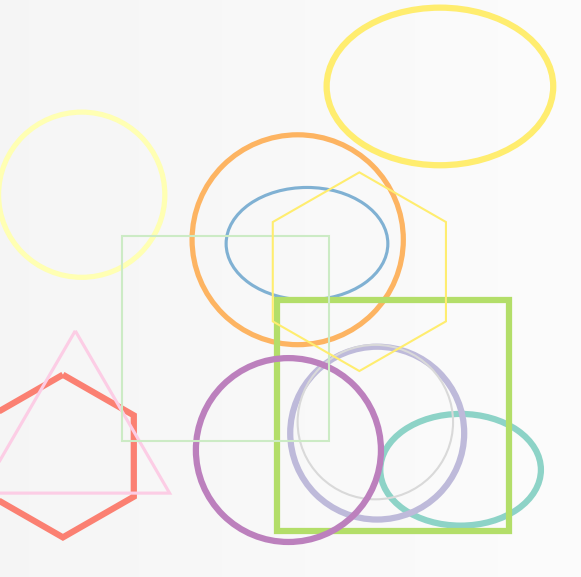[{"shape": "oval", "thickness": 3, "radius": 0.69, "center": [0.792, 0.186]}, {"shape": "circle", "thickness": 2.5, "radius": 0.72, "center": [0.141, 0.662]}, {"shape": "circle", "thickness": 3, "radius": 0.75, "center": [0.649, 0.249]}, {"shape": "hexagon", "thickness": 3, "radius": 0.7, "center": [0.108, 0.209]}, {"shape": "oval", "thickness": 1.5, "radius": 0.7, "center": [0.528, 0.577]}, {"shape": "circle", "thickness": 2.5, "radius": 0.91, "center": [0.512, 0.584]}, {"shape": "square", "thickness": 3, "radius": 1.0, "center": [0.676, 0.28]}, {"shape": "triangle", "thickness": 1.5, "radius": 0.94, "center": [0.129, 0.239]}, {"shape": "circle", "thickness": 1, "radius": 0.67, "center": [0.646, 0.268]}, {"shape": "circle", "thickness": 3, "radius": 0.8, "center": [0.496, 0.22]}, {"shape": "square", "thickness": 1, "radius": 0.89, "center": [0.388, 0.412]}, {"shape": "oval", "thickness": 3, "radius": 0.97, "center": [0.757, 0.849]}, {"shape": "hexagon", "thickness": 1, "radius": 0.86, "center": [0.618, 0.529]}]